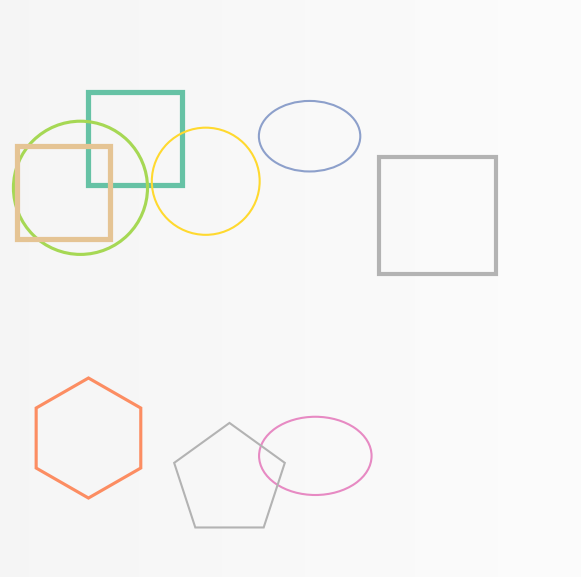[{"shape": "square", "thickness": 2.5, "radius": 0.4, "center": [0.232, 0.759]}, {"shape": "hexagon", "thickness": 1.5, "radius": 0.52, "center": [0.152, 0.241]}, {"shape": "oval", "thickness": 1, "radius": 0.44, "center": [0.533, 0.763]}, {"shape": "oval", "thickness": 1, "radius": 0.48, "center": [0.542, 0.21]}, {"shape": "circle", "thickness": 1.5, "radius": 0.58, "center": [0.138, 0.674]}, {"shape": "circle", "thickness": 1, "radius": 0.46, "center": [0.354, 0.685]}, {"shape": "square", "thickness": 2.5, "radius": 0.4, "center": [0.109, 0.666]}, {"shape": "square", "thickness": 2, "radius": 0.5, "center": [0.753, 0.626]}, {"shape": "pentagon", "thickness": 1, "radius": 0.5, "center": [0.395, 0.167]}]